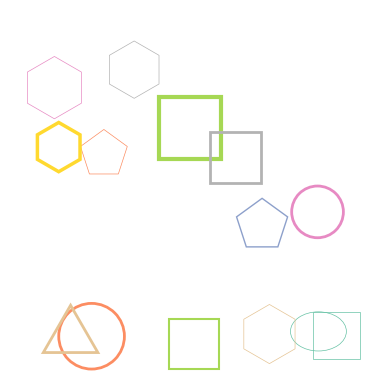[{"shape": "oval", "thickness": 0.5, "radius": 0.36, "center": [0.827, 0.139]}, {"shape": "square", "thickness": 0.5, "radius": 0.31, "center": [0.873, 0.129]}, {"shape": "circle", "thickness": 2, "radius": 0.43, "center": [0.238, 0.127]}, {"shape": "pentagon", "thickness": 0.5, "radius": 0.32, "center": [0.27, 0.6]}, {"shape": "pentagon", "thickness": 1, "radius": 0.35, "center": [0.681, 0.415]}, {"shape": "hexagon", "thickness": 0.5, "radius": 0.4, "center": [0.141, 0.772]}, {"shape": "circle", "thickness": 2, "radius": 0.34, "center": [0.825, 0.45]}, {"shape": "square", "thickness": 3, "radius": 0.4, "center": [0.494, 0.667]}, {"shape": "square", "thickness": 1.5, "radius": 0.33, "center": [0.504, 0.107]}, {"shape": "hexagon", "thickness": 2.5, "radius": 0.32, "center": [0.153, 0.618]}, {"shape": "hexagon", "thickness": 0.5, "radius": 0.38, "center": [0.7, 0.132]}, {"shape": "triangle", "thickness": 2, "radius": 0.41, "center": [0.183, 0.125]}, {"shape": "square", "thickness": 2, "radius": 0.33, "center": [0.611, 0.591]}, {"shape": "hexagon", "thickness": 0.5, "radius": 0.37, "center": [0.349, 0.819]}]